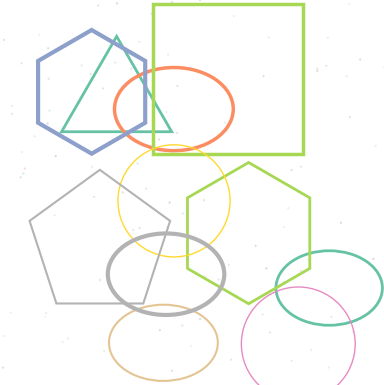[{"shape": "triangle", "thickness": 2, "radius": 0.83, "center": [0.303, 0.74]}, {"shape": "oval", "thickness": 2, "radius": 0.69, "center": [0.855, 0.252]}, {"shape": "oval", "thickness": 2.5, "radius": 0.77, "center": [0.452, 0.717]}, {"shape": "hexagon", "thickness": 3, "radius": 0.8, "center": [0.238, 0.761]}, {"shape": "circle", "thickness": 1, "radius": 0.74, "center": [0.775, 0.107]}, {"shape": "square", "thickness": 2.5, "radius": 0.98, "center": [0.592, 0.795]}, {"shape": "hexagon", "thickness": 2, "radius": 0.92, "center": [0.646, 0.394]}, {"shape": "circle", "thickness": 1, "radius": 0.73, "center": [0.452, 0.478]}, {"shape": "oval", "thickness": 1.5, "radius": 0.71, "center": [0.424, 0.11]}, {"shape": "oval", "thickness": 3, "radius": 0.76, "center": [0.431, 0.288]}, {"shape": "pentagon", "thickness": 1.5, "radius": 0.96, "center": [0.259, 0.367]}]